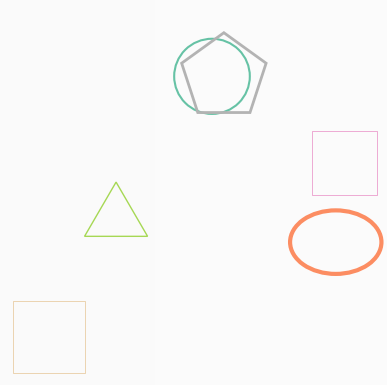[{"shape": "circle", "thickness": 1.5, "radius": 0.49, "center": [0.547, 0.802]}, {"shape": "oval", "thickness": 3, "radius": 0.59, "center": [0.866, 0.371]}, {"shape": "square", "thickness": 0.5, "radius": 0.42, "center": [0.889, 0.577]}, {"shape": "triangle", "thickness": 1, "radius": 0.47, "center": [0.3, 0.433]}, {"shape": "square", "thickness": 0.5, "radius": 0.47, "center": [0.126, 0.125]}, {"shape": "pentagon", "thickness": 2, "radius": 0.57, "center": [0.578, 0.8]}]